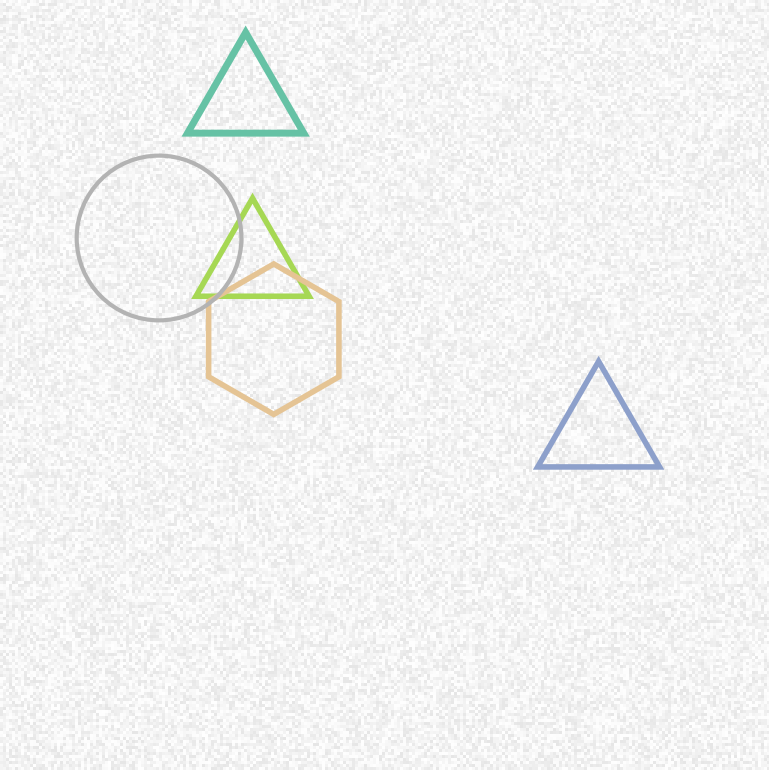[{"shape": "triangle", "thickness": 2.5, "radius": 0.44, "center": [0.319, 0.871]}, {"shape": "triangle", "thickness": 2, "radius": 0.46, "center": [0.777, 0.439]}, {"shape": "triangle", "thickness": 2, "radius": 0.42, "center": [0.328, 0.658]}, {"shape": "hexagon", "thickness": 2, "radius": 0.49, "center": [0.356, 0.56]}, {"shape": "circle", "thickness": 1.5, "radius": 0.53, "center": [0.207, 0.691]}]